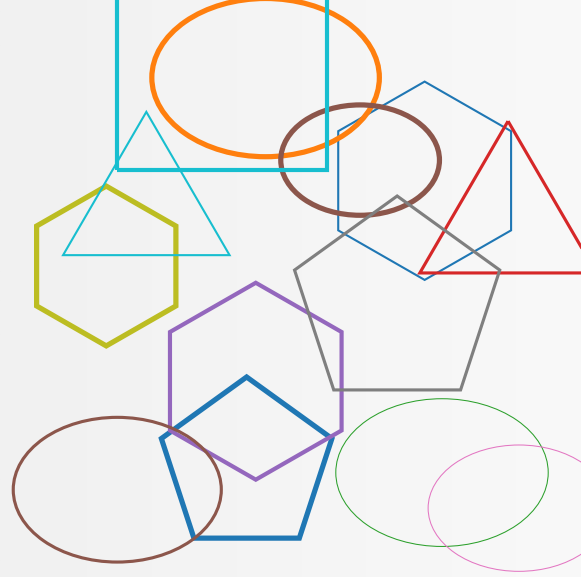[{"shape": "hexagon", "thickness": 1, "radius": 0.86, "center": [0.731, 0.686]}, {"shape": "pentagon", "thickness": 2.5, "radius": 0.77, "center": [0.424, 0.192]}, {"shape": "oval", "thickness": 2.5, "radius": 0.98, "center": [0.457, 0.865]}, {"shape": "oval", "thickness": 0.5, "radius": 0.91, "center": [0.76, 0.181]}, {"shape": "triangle", "thickness": 1.5, "radius": 0.88, "center": [0.874, 0.614]}, {"shape": "hexagon", "thickness": 2, "radius": 0.85, "center": [0.44, 0.339]}, {"shape": "oval", "thickness": 1.5, "radius": 0.89, "center": [0.202, 0.151]}, {"shape": "oval", "thickness": 2.5, "radius": 0.68, "center": [0.62, 0.722]}, {"shape": "oval", "thickness": 0.5, "radius": 0.78, "center": [0.893, 0.119]}, {"shape": "pentagon", "thickness": 1.5, "radius": 0.93, "center": [0.683, 0.474]}, {"shape": "hexagon", "thickness": 2.5, "radius": 0.69, "center": [0.183, 0.539]}, {"shape": "square", "thickness": 2, "radius": 0.91, "center": [0.382, 0.887]}, {"shape": "triangle", "thickness": 1, "radius": 0.83, "center": [0.252, 0.64]}]